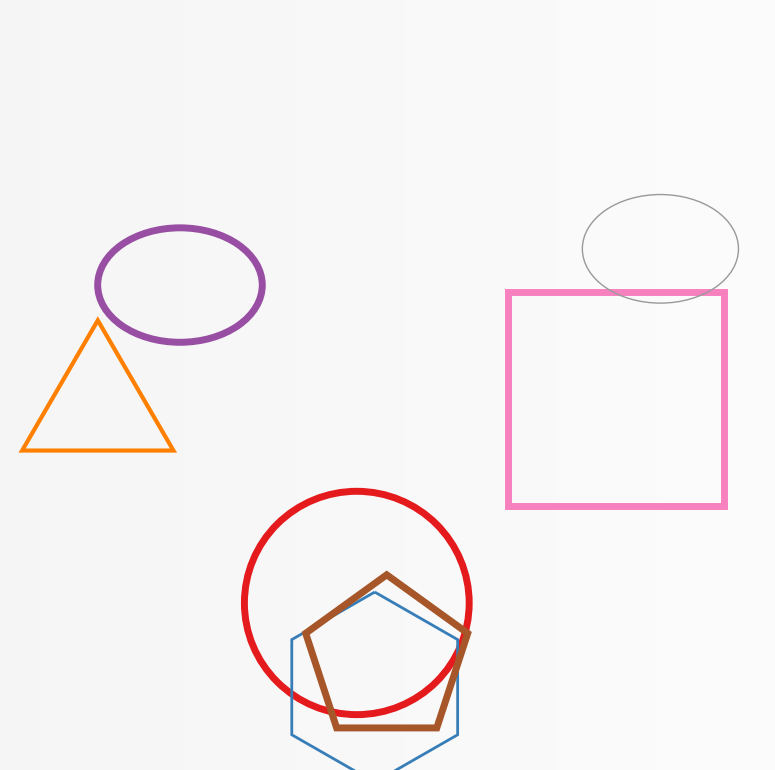[{"shape": "circle", "thickness": 2.5, "radius": 0.73, "center": [0.46, 0.217]}, {"shape": "hexagon", "thickness": 1, "radius": 0.62, "center": [0.484, 0.108]}, {"shape": "oval", "thickness": 2.5, "radius": 0.53, "center": [0.232, 0.63]}, {"shape": "triangle", "thickness": 1.5, "radius": 0.56, "center": [0.126, 0.471]}, {"shape": "pentagon", "thickness": 2.5, "radius": 0.55, "center": [0.499, 0.144]}, {"shape": "square", "thickness": 2.5, "radius": 0.7, "center": [0.795, 0.482]}, {"shape": "oval", "thickness": 0.5, "radius": 0.5, "center": [0.852, 0.677]}]